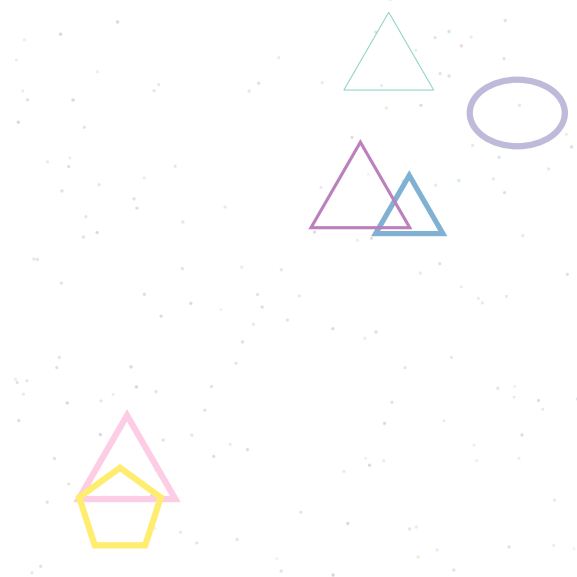[{"shape": "triangle", "thickness": 0.5, "radius": 0.45, "center": [0.673, 0.888]}, {"shape": "oval", "thickness": 3, "radius": 0.41, "center": [0.896, 0.804]}, {"shape": "triangle", "thickness": 2.5, "radius": 0.34, "center": [0.709, 0.628]}, {"shape": "triangle", "thickness": 3, "radius": 0.48, "center": [0.22, 0.183]}, {"shape": "triangle", "thickness": 1.5, "radius": 0.49, "center": [0.624, 0.654]}, {"shape": "pentagon", "thickness": 3, "radius": 0.37, "center": [0.208, 0.115]}]